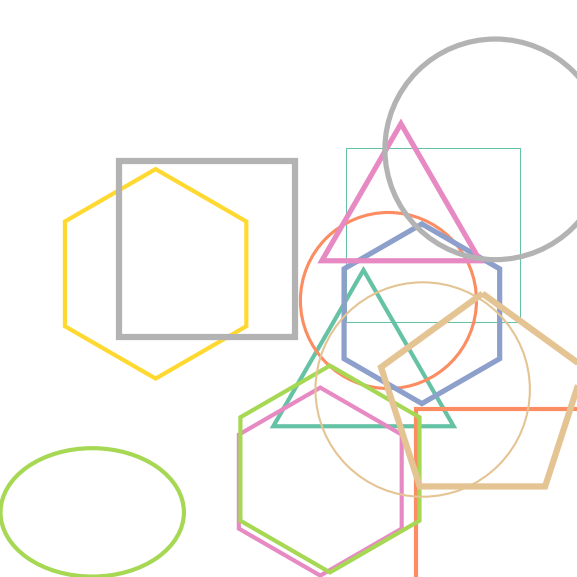[{"shape": "triangle", "thickness": 2, "radius": 0.9, "center": [0.629, 0.351]}, {"shape": "square", "thickness": 0.5, "radius": 0.76, "center": [0.75, 0.592]}, {"shape": "square", "thickness": 2, "radius": 0.78, "center": [0.875, 0.135]}, {"shape": "circle", "thickness": 1.5, "radius": 0.76, "center": [0.673, 0.479]}, {"shape": "hexagon", "thickness": 2.5, "radius": 0.78, "center": [0.731, 0.456]}, {"shape": "triangle", "thickness": 2.5, "radius": 0.79, "center": [0.694, 0.627]}, {"shape": "hexagon", "thickness": 2, "radius": 0.81, "center": [0.555, 0.165]}, {"shape": "oval", "thickness": 2, "radius": 0.79, "center": [0.16, 0.112]}, {"shape": "hexagon", "thickness": 2, "radius": 0.9, "center": [0.571, 0.187]}, {"shape": "hexagon", "thickness": 2, "radius": 0.91, "center": [0.269, 0.525]}, {"shape": "pentagon", "thickness": 3, "radius": 0.92, "center": [0.835, 0.306]}, {"shape": "circle", "thickness": 1, "radius": 0.93, "center": [0.732, 0.325]}, {"shape": "circle", "thickness": 2.5, "radius": 0.96, "center": [0.858, 0.741]}, {"shape": "square", "thickness": 3, "radius": 0.76, "center": [0.358, 0.568]}]